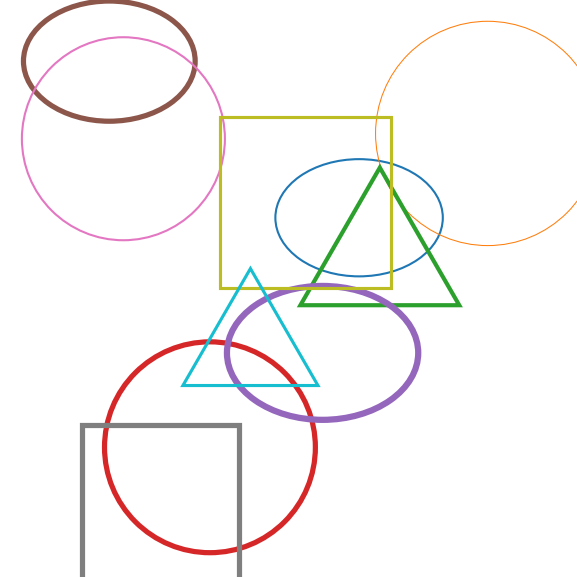[{"shape": "oval", "thickness": 1, "radius": 0.72, "center": [0.622, 0.622]}, {"shape": "circle", "thickness": 0.5, "radius": 0.97, "center": [0.844, 0.768]}, {"shape": "triangle", "thickness": 2, "radius": 0.79, "center": [0.658, 0.55]}, {"shape": "circle", "thickness": 2.5, "radius": 0.91, "center": [0.364, 0.225]}, {"shape": "oval", "thickness": 3, "radius": 0.83, "center": [0.559, 0.388]}, {"shape": "oval", "thickness": 2.5, "radius": 0.74, "center": [0.189, 0.893]}, {"shape": "circle", "thickness": 1, "radius": 0.88, "center": [0.214, 0.759]}, {"shape": "square", "thickness": 2.5, "radius": 0.68, "center": [0.277, 0.128]}, {"shape": "square", "thickness": 1.5, "radius": 0.74, "center": [0.528, 0.648]}, {"shape": "triangle", "thickness": 1.5, "radius": 0.68, "center": [0.434, 0.399]}]